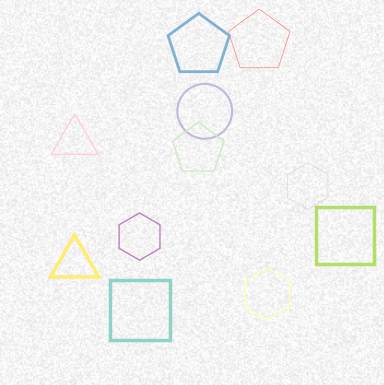[{"shape": "square", "thickness": 2.5, "radius": 0.39, "center": [0.363, 0.194]}, {"shape": "hexagon", "thickness": 1, "radius": 0.34, "center": [0.694, 0.236]}, {"shape": "circle", "thickness": 1.5, "radius": 0.36, "center": [0.532, 0.711]}, {"shape": "pentagon", "thickness": 0.5, "radius": 0.42, "center": [0.673, 0.892]}, {"shape": "pentagon", "thickness": 2, "radius": 0.42, "center": [0.516, 0.882]}, {"shape": "square", "thickness": 2.5, "radius": 0.37, "center": [0.896, 0.388]}, {"shape": "triangle", "thickness": 1, "radius": 0.35, "center": [0.194, 0.634]}, {"shape": "hexagon", "thickness": 0.5, "radius": 0.3, "center": [0.799, 0.517]}, {"shape": "hexagon", "thickness": 1, "radius": 0.31, "center": [0.362, 0.386]}, {"shape": "pentagon", "thickness": 1, "radius": 0.35, "center": [0.515, 0.612]}, {"shape": "triangle", "thickness": 2.5, "radius": 0.36, "center": [0.194, 0.317]}]